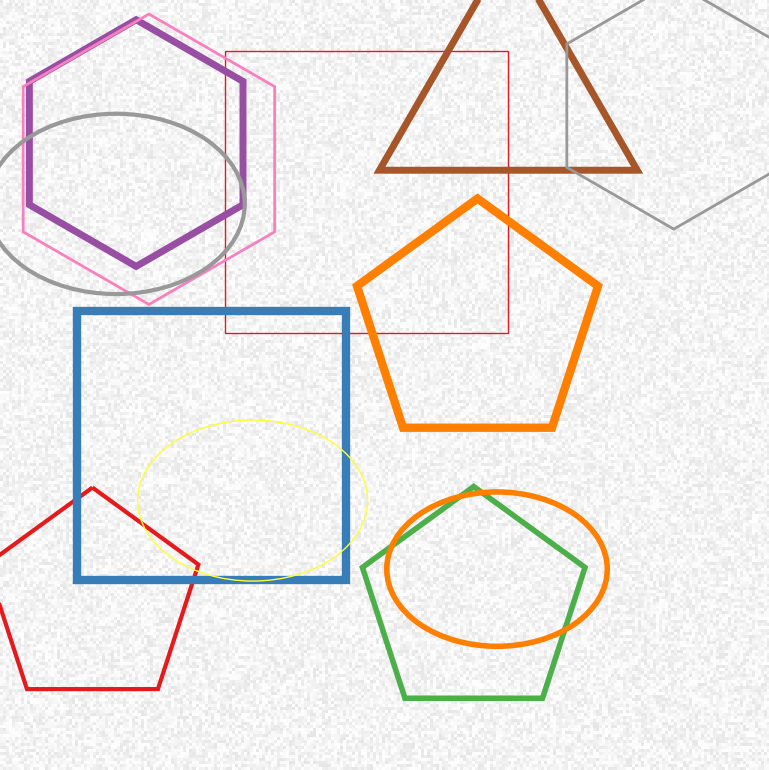[{"shape": "square", "thickness": 0.5, "radius": 0.92, "center": [0.476, 0.751]}, {"shape": "pentagon", "thickness": 1.5, "radius": 0.72, "center": [0.12, 0.222]}, {"shape": "square", "thickness": 3, "radius": 0.87, "center": [0.275, 0.421]}, {"shape": "pentagon", "thickness": 2, "radius": 0.76, "center": [0.615, 0.216]}, {"shape": "hexagon", "thickness": 2.5, "radius": 0.8, "center": [0.177, 0.814]}, {"shape": "oval", "thickness": 2, "radius": 0.72, "center": [0.645, 0.261]}, {"shape": "pentagon", "thickness": 3, "radius": 0.82, "center": [0.62, 0.578]}, {"shape": "oval", "thickness": 0.5, "radius": 0.75, "center": [0.328, 0.35]}, {"shape": "triangle", "thickness": 2.5, "radius": 0.97, "center": [0.66, 0.876]}, {"shape": "hexagon", "thickness": 1, "radius": 0.94, "center": [0.193, 0.793]}, {"shape": "hexagon", "thickness": 1, "radius": 0.8, "center": [0.875, 0.863]}, {"shape": "oval", "thickness": 1.5, "radius": 0.84, "center": [0.151, 0.735]}]